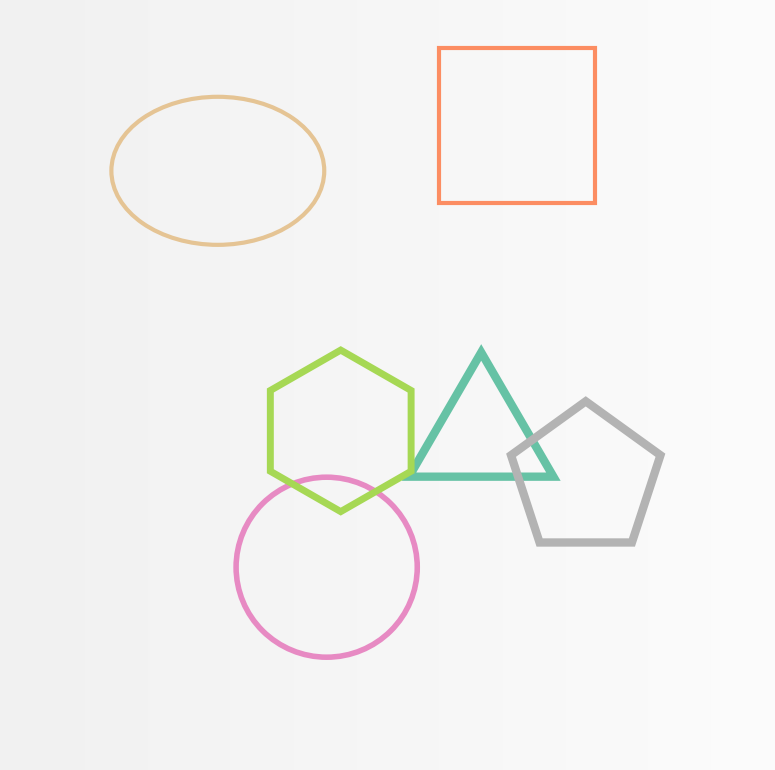[{"shape": "triangle", "thickness": 3, "radius": 0.54, "center": [0.621, 0.435]}, {"shape": "square", "thickness": 1.5, "radius": 0.5, "center": [0.667, 0.837]}, {"shape": "circle", "thickness": 2, "radius": 0.58, "center": [0.422, 0.263]}, {"shape": "hexagon", "thickness": 2.5, "radius": 0.52, "center": [0.44, 0.44]}, {"shape": "oval", "thickness": 1.5, "radius": 0.69, "center": [0.281, 0.778]}, {"shape": "pentagon", "thickness": 3, "radius": 0.51, "center": [0.756, 0.377]}]